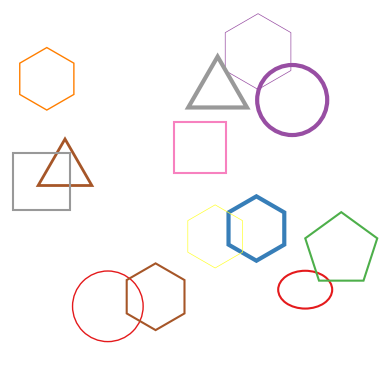[{"shape": "oval", "thickness": 1.5, "radius": 0.35, "center": [0.793, 0.248]}, {"shape": "circle", "thickness": 1, "radius": 0.46, "center": [0.28, 0.204]}, {"shape": "hexagon", "thickness": 3, "radius": 0.42, "center": [0.666, 0.406]}, {"shape": "pentagon", "thickness": 1.5, "radius": 0.49, "center": [0.886, 0.351]}, {"shape": "circle", "thickness": 3, "radius": 0.45, "center": [0.759, 0.74]}, {"shape": "hexagon", "thickness": 0.5, "radius": 0.49, "center": [0.67, 0.866]}, {"shape": "hexagon", "thickness": 1, "radius": 0.41, "center": [0.122, 0.795]}, {"shape": "hexagon", "thickness": 0.5, "radius": 0.41, "center": [0.559, 0.386]}, {"shape": "hexagon", "thickness": 1.5, "radius": 0.43, "center": [0.404, 0.229]}, {"shape": "triangle", "thickness": 2, "radius": 0.4, "center": [0.169, 0.558]}, {"shape": "square", "thickness": 1.5, "radius": 0.34, "center": [0.52, 0.617]}, {"shape": "triangle", "thickness": 3, "radius": 0.44, "center": [0.565, 0.765]}, {"shape": "square", "thickness": 1.5, "radius": 0.37, "center": [0.108, 0.528]}]